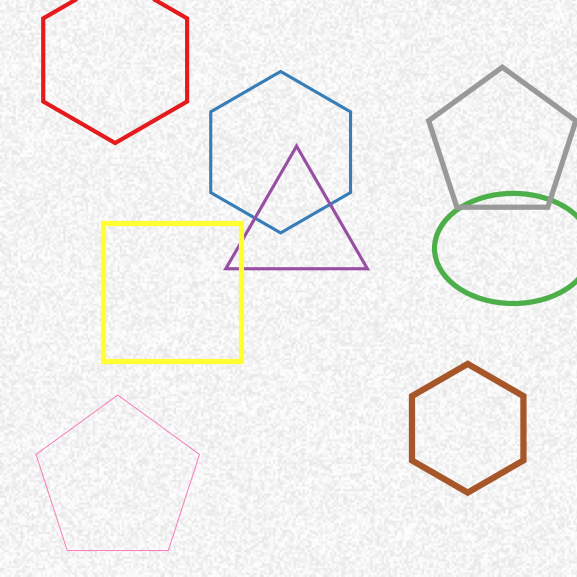[{"shape": "hexagon", "thickness": 2, "radius": 0.72, "center": [0.199, 0.895]}, {"shape": "hexagon", "thickness": 1.5, "radius": 0.7, "center": [0.486, 0.736]}, {"shape": "oval", "thickness": 2.5, "radius": 0.68, "center": [0.889, 0.569]}, {"shape": "triangle", "thickness": 1.5, "radius": 0.71, "center": [0.514, 0.605]}, {"shape": "square", "thickness": 2.5, "radius": 0.6, "center": [0.297, 0.494]}, {"shape": "hexagon", "thickness": 3, "radius": 0.56, "center": [0.81, 0.258]}, {"shape": "pentagon", "thickness": 0.5, "radius": 0.74, "center": [0.204, 0.166]}, {"shape": "pentagon", "thickness": 2.5, "radius": 0.67, "center": [0.87, 0.749]}]